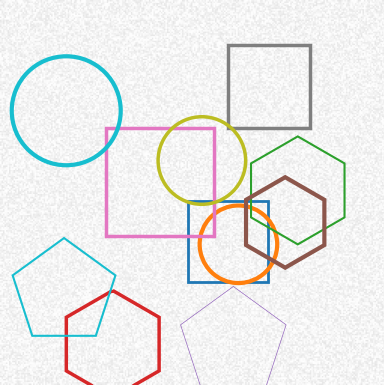[{"shape": "square", "thickness": 2, "radius": 0.52, "center": [0.592, 0.372]}, {"shape": "circle", "thickness": 3, "radius": 0.5, "center": [0.619, 0.365]}, {"shape": "hexagon", "thickness": 1.5, "radius": 0.7, "center": [0.773, 0.505]}, {"shape": "hexagon", "thickness": 2.5, "radius": 0.7, "center": [0.293, 0.106]}, {"shape": "pentagon", "thickness": 0.5, "radius": 0.72, "center": [0.606, 0.112]}, {"shape": "hexagon", "thickness": 3, "radius": 0.59, "center": [0.741, 0.422]}, {"shape": "square", "thickness": 2.5, "radius": 0.71, "center": [0.416, 0.527]}, {"shape": "square", "thickness": 2.5, "radius": 0.53, "center": [0.698, 0.776]}, {"shape": "circle", "thickness": 2.5, "radius": 0.57, "center": [0.524, 0.583]}, {"shape": "pentagon", "thickness": 1.5, "radius": 0.7, "center": [0.166, 0.241]}, {"shape": "circle", "thickness": 3, "radius": 0.71, "center": [0.172, 0.712]}]